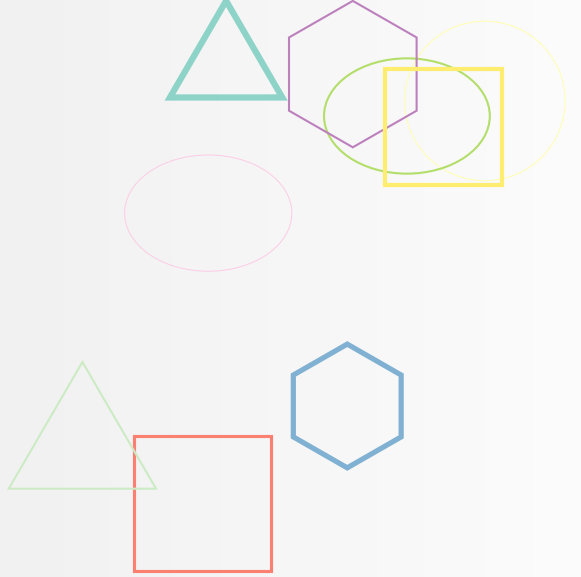[{"shape": "triangle", "thickness": 3, "radius": 0.56, "center": [0.389, 0.886]}, {"shape": "circle", "thickness": 0.5, "radius": 0.69, "center": [0.834, 0.824]}, {"shape": "square", "thickness": 1.5, "radius": 0.59, "center": [0.348, 0.127]}, {"shape": "hexagon", "thickness": 2.5, "radius": 0.54, "center": [0.597, 0.296]}, {"shape": "oval", "thickness": 1, "radius": 0.71, "center": [0.7, 0.798]}, {"shape": "oval", "thickness": 0.5, "radius": 0.72, "center": [0.358, 0.63]}, {"shape": "hexagon", "thickness": 1, "radius": 0.63, "center": [0.607, 0.871]}, {"shape": "triangle", "thickness": 1, "radius": 0.73, "center": [0.142, 0.226]}, {"shape": "square", "thickness": 2, "radius": 0.5, "center": [0.764, 0.779]}]